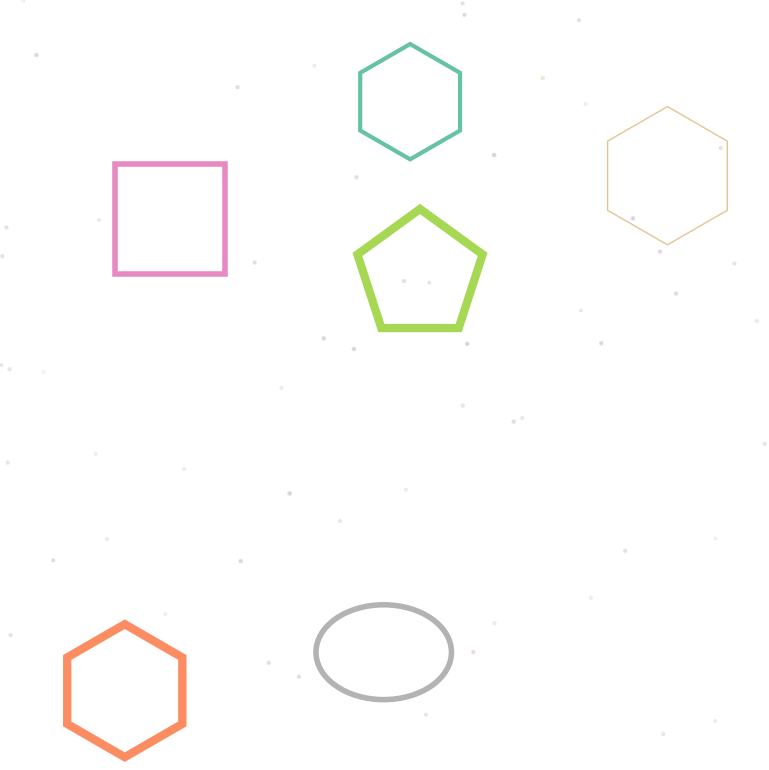[{"shape": "hexagon", "thickness": 1.5, "radius": 0.37, "center": [0.533, 0.868]}, {"shape": "hexagon", "thickness": 3, "radius": 0.43, "center": [0.162, 0.103]}, {"shape": "square", "thickness": 2, "radius": 0.36, "center": [0.221, 0.716]}, {"shape": "pentagon", "thickness": 3, "radius": 0.43, "center": [0.545, 0.643]}, {"shape": "hexagon", "thickness": 0.5, "radius": 0.45, "center": [0.867, 0.772]}, {"shape": "oval", "thickness": 2, "radius": 0.44, "center": [0.498, 0.153]}]